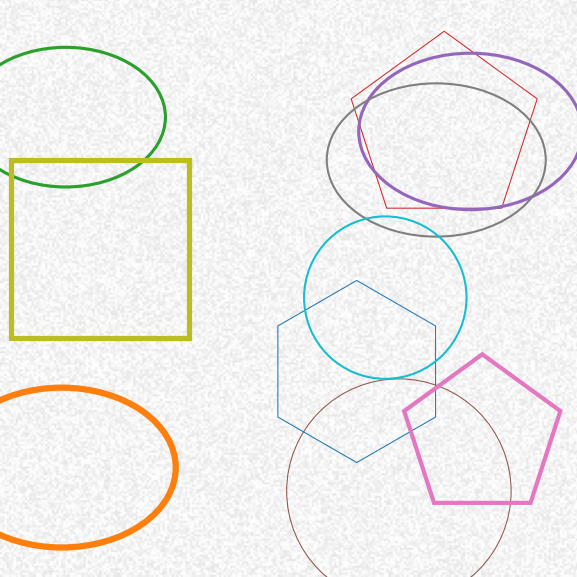[{"shape": "hexagon", "thickness": 0.5, "radius": 0.79, "center": [0.618, 0.356]}, {"shape": "oval", "thickness": 3, "radius": 0.99, "center": [0.107, 0.189]}, {"shape": "oval", "thickness": 1.5, "radius": 0.86, "center": [0.114, 0.796]}, {"shape": "pentagon", "thickness": 0.5, "radius": 0.85, "center": [0.769, 0.776]}, {"shape": "oval", "thickness": 1.5, "radius": 0.97, "center": [0.815, 0.772]}, {"shape": "circle", "thickness": 0.5, "radius": 0.97, "center": [0.691, 0.149]}, {"shape": "pentagon", "thickness": 2, "radius": 0.71, "center": [0.835, 0.243]}, {"shape": "oval", "thickness": 1, "radius": 0.95, "center": [0.755, 0.722]}, {"shape": "square", "thickness": 2.5, "radius": 0.77, "center": [0.173, 0.569]}, {"shape": "circle", "thickness": 1, "radius": 0.7, "center": [0.667, 0.484]}]